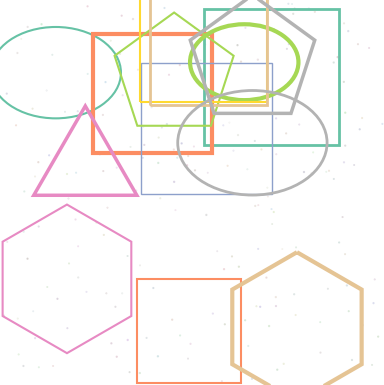[{"shape": "oval", "thickness": 1.5, "radius": 0.85, "center": [0.145, 0.811]}, {"shape": "square", "thickness": 2, "radius": 0.88, "center": [0.706, 0.8]}, {"shape": "square", "thickness": 3, "radius": 0.78, "center": [0.396, 0.758]}, {"shape": "square", "thickness": 1.5, "radius": 0.68, "center": [0.491, 0.141]}, {"shape": "square", "thickness": 1, "radius": 0.85, "center": [0.536, 0.665]}, {"shape": "triangle", "thickness": 2.5, "radius": 0.77, "center": [0.222, 0.57]}, {"shape": "hexagon", "thickness": 1.5, "radius": 0.96, "center": [0.174, 0.276]}, {"shape": "oval", "thickness": 3, "radius": 0.7, "center": [0.634, 0.838]}, {"shape": "pentagon", "thickness": 1.5, "radius": 0.81, "center": [0.452, 0.805]}, {"shape": "square", "thickness": 1.5, "radius": 0.82, "center": [0.528, 0.899]}, {"shape": "square", "thickness": 2, "radius": 0.76, "center": [0.542, 0.878]}, {"shape": "hexagon", "thickness": 3, "radius": 0.97, "center": [0.771, 0.151]}, {"shape": "pentagon", "thickness": 2.5, "radius": 0.85, "center": [0.656, 0.843]}, {"shape": "oval", "thickness": 2, "radius": 0.97, "center": [0.656, 0.629]}]